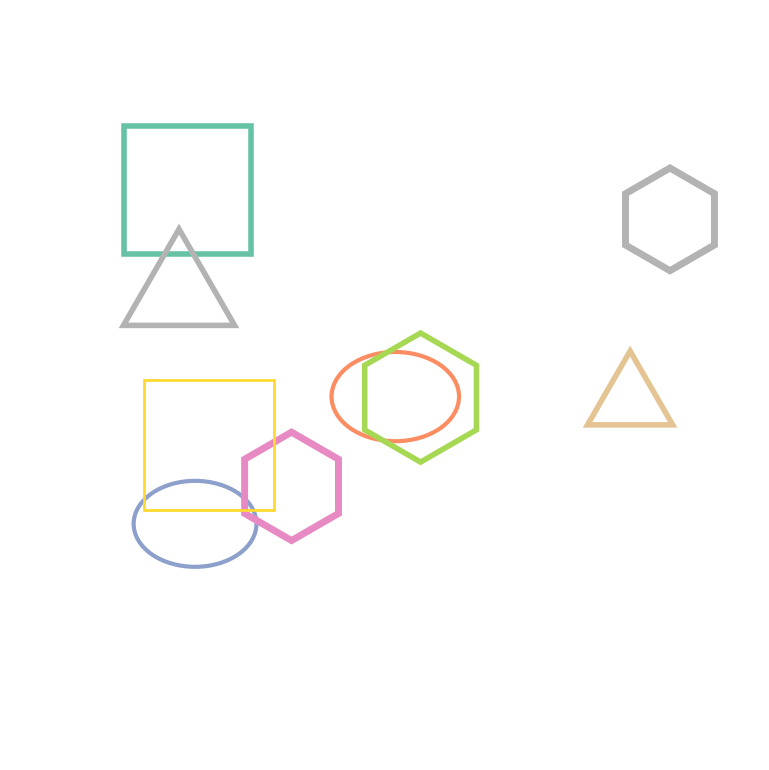[{"shape": "square", "thickness": 2, "radius": 0.41, "center": [0.243, 0.753]}, {"shape": "oval", "thickness": 1.5, "radius": 0.41, "center": [0.513, 0.485]}, {"shape": "oval", "thickness": 1.5, "radius": 0.4, "center": [0.253, 0.32]}, {"shape": "hexagon", "thickness": 2.5, "radius": 0.35, "center": [0.379, 0.368]}, {"shape": "hexagon", "thickness": 2, "radius": 0.42, "center": [0.546, 0.484]}, {"shape": "square", "thickness": 1, "radius": 0.42, "center": [0.271, 0.422]}, {"shape": "triangle", "thickness": 2, "radius": 0.32, "center": [0.818, 0.48]}, {"shape": "triangle", "thickness": 2, "radius": 0.42, "center": [0.232, 0.619]}, {"shape": "hexagon", "thickness": 2.5, "radius": 0.33, "center": [0.87, 0.715]}]